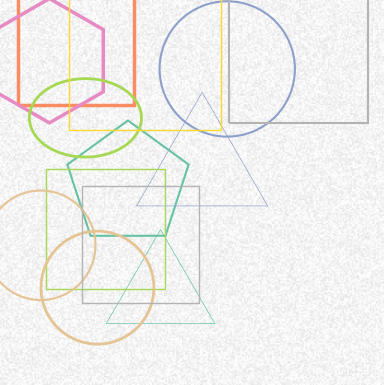[{"shape": "triangle", "thickness": 0.5, "radius": 0.81, "center": [0.417, 0.241]}, {"shape": "pentagon", "thickness": 1.5, "radius": 0.83, "center": [0.332, 0.522]}, {"shape": "square", "thickness": 2.5, "radius": 0.75, "center": [0.198, 0.878]}, {"shape": "triangle", "thickness": 0.5, "radius": 0.98, "center": [0.525, 0.563]}, {"shape": "circle", "thickness": 1.5, "radius": 0.88, "center": [0.59, 0.821]}, {"shape": "hexagon", "thickness": 2.5, "radius": 0.81, "center": [0.128, 0.842]}, {"shape": "square", "thickness": 1, "radius": 0.78, "center": [0.274, 0.405]}, {"shape": "oval", "thickness": 2, "radius": 0.73, "center": [0.222, 0.694]}, {"shape": "square", "thickness": 1, "radius": 0.99, "center": [0.376, 0.858]}, {"shape": "circle", "thickness": 2, "radius": 0.73, "center": [0.253, 0.253]}, {"shape": "circle", "thickness": 1.5, "radius": 0.71, "center": [0.106, 0.363]}, {"shape": "square", "thickness": 1.5, "radius": 0.9, "center": [0.774, 0.862]}, {"shape": "square", "thickness": 1, "radius": 0.76, "center": [0.365, 0.364]}]